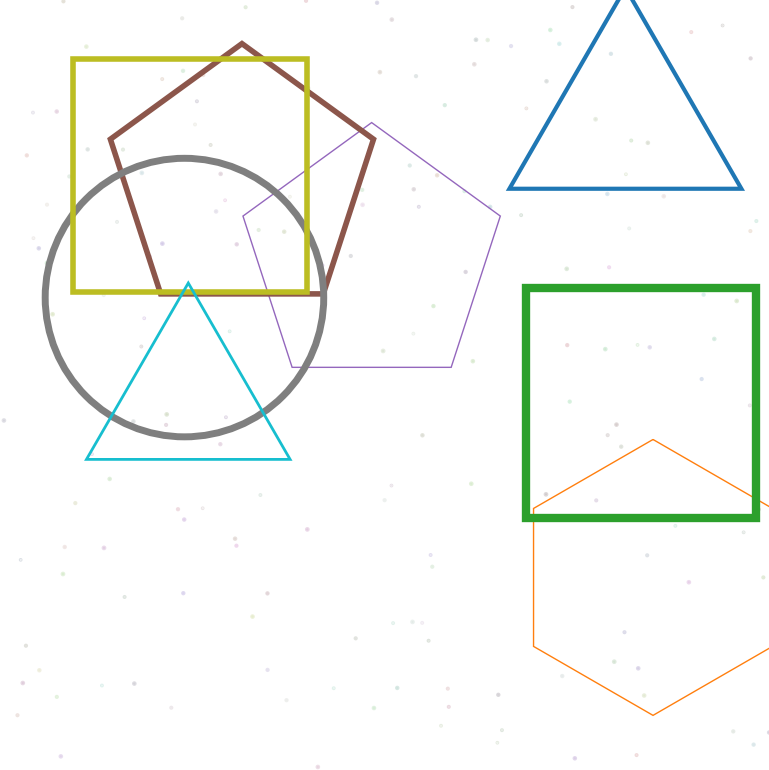[{"shape": "triangle", "thickness": 1.5, "radius": 0.87, "center": [0.812, 0.842]}, {"shape": "hexagon", "thickness": 0.5, "radius": 0.9, "center": [0.848, 0.25]}, {"shape": "square", "thickness": 3, "radius": 0.75, "center": [0.833, 0.476]}, {"shape": "pentagon", "thickness": 0.5, "radius": 0.88, "center": [0.483, 0.665]}, {"shape": "pentagon", "thickness": 2, "radius": 0.9, "center": [0.314, 0.764]}, {"shape": "circle", "thickness": 2.5, "radius": 0.9, "center": [0.24, 0.614]}, {"shape": "square", "thickness": 2, "radius": 0.76, "center": [0.247, 0.772]}, {"shape": "triangle", "thickness": 1, "radius": 0.76, "center": [0.245, 0.48]}]